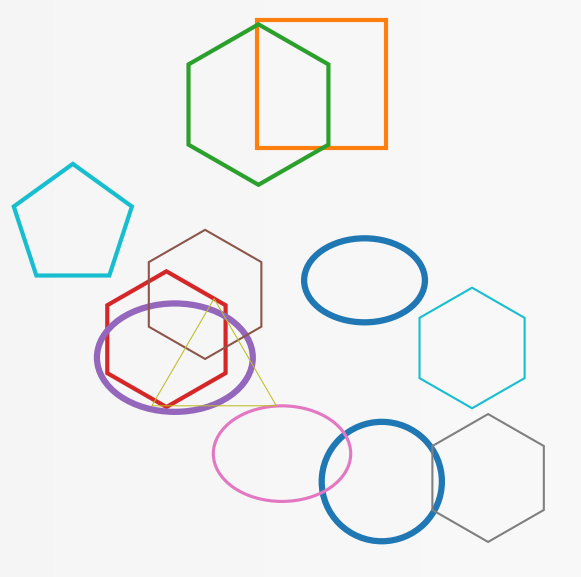[{"shape": "circle", "thickness": 3, "radius": 0.52, "center": [0.657, 0.165]}, {"shape": "oval", "thickness": 3, "radius": 0.52, "center": [0.627, 0.514]}, {"shape": "square", "thickness": 2, "radius": 0.55, "center": [0.552, 0.853]}, {"shape": "hexagon", "thickness": 2, "radius": 0.69, "center": [0.445, 0.818]}, {"shape": "hexagon", "thickness": 2, "radius": 0.59, "center": [0.286, 0.412]}, {"shape": "oval", "thickness": 3, "radius": 0.67, "center": [0.301, 0.38]}, {"shape": "hexagon", "thickness": 1, "radius": 0.56, "center": [0.353, 0.489]}, {"shape": "oval", "thickness": 1.5, "radius": 0.59, "center": [0.485, 0.214]}, {"shape": "hexagon", "thickness": 1, "radius": 0.55, "center": [0.84, 0.171]}, {"shape": "triangle", "thickness": 0.5, "radius": 0.62, "center": [0.368, 0.358]}, {"shape": "hexagon", "thickness": 1, "radius": 0.52, "center": [0.812, 0.397]}, {"shape": "pentagon", "thickness": 2, "radius": 0.53, "center": [0.125, 0.609]}]